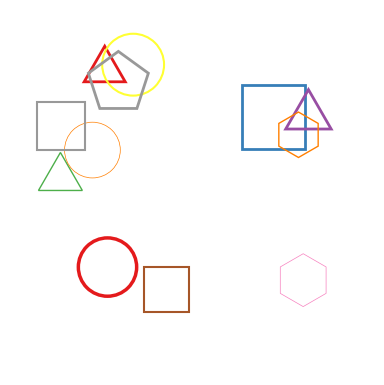[{"shape": "triangle", "thickness": 2, "radius": 0.31, "center": [0.272, 0.818]}, {"shape": "circle", "thickness": 2.5, "radius": 0.38, "center": [0.279, 0.306]}, {"shape": "square", "thickness": 2, "radius": 0.41, "center": [0.71, 0.696]}, {"shape": "triangle", "thickness": 1, "radius": 0.33, "center": [0.157, 0.538]}, {"shape": "triangle", "thickness": 2, "radius": 0.34, "center": [0.801, 0.699]}, {"shape": "hexagon", "thickness": 1, "radius": 0.29, "center": [0.775, 0.65]}, {"shape": "circle", "thickness": 0.5, "radius": 0.36, "center": [0.24, 0.61]}, {"shape": "circle", "thickness": 1.5, "radius": 0.4, "center": [0.346, 0.832]}, {"shape": "square", "thickness": 1.5, "radius": 0.29, "center": [0.433, 0.248]}, {"shape": "hexagon", "thickness": 0.5, "radius": 0.34, "center": [0.787, 0.272]}, {"shape": "pentagon", "thickness": 2, "radius": 0.41, "center": [0.307, 0.785]}, {"shape": "square", "thickness": 1.5, "radius": 0.31, "center": [0.159, 0.672]}]